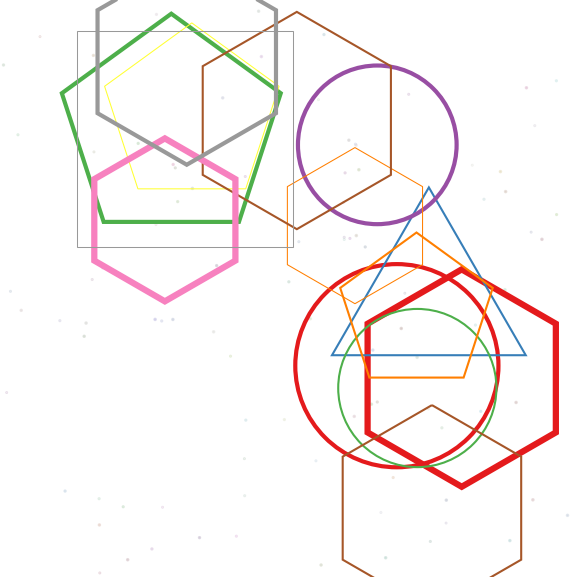[{"shape": "hexagon", "thickness": 3, "radius": 0.94, "center": [0.8, 0.344]}, {"shape": "circle", "thickness": 2, "radius": 0.88, "center": [0.687, 0.366]}, {"shape": "triangle", "thickness": 1, "radius": 0.97, "center": [0.743, 0.481]}, {"shape": "circle", "thickness": 1, "radius": 0.68, "center": [0.723, 0.327]}, {"shape": "pentagon", "thickness": 2, "radius": 1.0, "center": [0.297, 0.776]}, {"shape": "circle", "thickness": 2, "radius": 0.69, "center": [0.653, 0.748]}, {"shape": "pentagon", "thickness": 1, "radius": 0.69, "center": [0.721, 0.458]}, {"shape": "hexagon", "thickness": 0.5, "radius": 0.68, "center": [0.615, 0.608]}, {"shape": "pentagon", "thickness": 0.5, "radius": 0.79, "center": [0.332, 0.801]}, {"shape": "hexagon", "thickness": 1, "radius": 0.89, "center": [0.748, 0.119]}, {"shape": "hexagon", "thickness": 1, "radius": 0.94, "center": [0.514, 0.79]}, {"shape": "hexagon", "thickness": 3, "radius": 0.71, "center": [0.285, 0.618]}, {"shape": "square", "thickness": 0.5, "radius": 0.93, "center": [0.32, 0.758]}, {"shape": "hexagon", "thickness": 2, "radius": 0.89, "center": [0.323, 0.892]}]